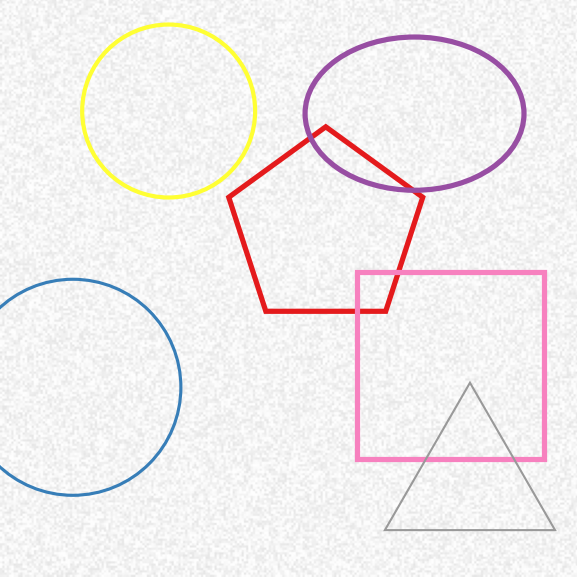[{"shape": "pentagon", "thickness": 2.5, "radius": 0.88, "center": [0.564, 0.603]}, {"shape": "circle", "thickness": 1.5, "radius": 0.94, "center": [0.126, 0.329]}, {"shape": "oval", "thickness": 2.5, "radius": 0.95, "center": [0.718, 0.802]}, {"shape": "circle", "thickness": 2, "radius": 0.75, "center": [0.292, 0.807]}, {"shape": "square", "thickness": 2.5, "radius": 0.81, "center": [0.78, 0.366]}, {"shape": "triangle", "thickness": 1, "radius": 0.85, "center": [0.814, 0.166]}]